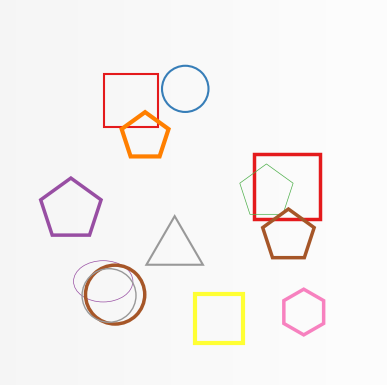[{"shape": "square", "thickness": 1.5, "radius": 0.35, "center": [0.338, 0.739]}, {"shape": "square", "thickness": 2.5, "radius": 0.42, "center": [0.74, 0.515]}, {"shape": "circle", "thickness": 1.5, "radius": 0.3, "center": [0.478, 0.769]}, {"shape": "pentagon", "thickness": 0.5, "radius": 0.36, "center": [0.688, 0.502]}, {"shape": "pentagon", "thickness": 2.5, "radius": 0.41, "center": [0.183, 0.456]}, {"shape": "oval", "thickness": 0.5, "radius": 0.38, "center": [0.266, 0.269]}, {"shape": "pentagon", "thickness": 3, "radius": 0.32, "center": [0.374, 0.645]}, {"shape": "square", "thickness": 3, "radius": 0.31, "center": [0.565, 0.173]}, {"shape": "circle", "thickness": 2.5, "radius": 0.38, "center": [0.297, 0.235]}, {"shape": "pentagon", "thickness": 2.5, "radius": 0.35, "center": [0.744, 0.387]}, {"shape": "hexagon", "thickness": 2.5, "radius": 0.3, "center": [0.784, 0.19]}, {"shape": "triangle", "thickness": 1.5, "radius": 0.42, "center": [0.451, 0.354]}, {"shape": "circle", "thickness": 1, "radius": 0.35, "center": [0.281, 0.233]}]